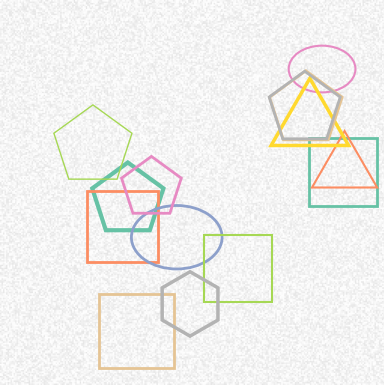[{"shape": "square", "thickness": 2, "radius": 0.44, "center": [0.89, 0.554]}, {"shape": "pentagon", "thickness": 3, "radius": 0.49, "center": [0.332, 0.481]}, {"shape": "square", "thickness": 2, "radius": 0.46, "center": [0.319, 0.411]}, {"shape": "triangle", "thickness": 1.5, "radius": 0.49, "center": [0.895, 0.562]}, {"shape": "oval", "thickness": 2, "radius": 0.59, "center": [0.459, 0.384]}, {"shape": "pentagon", "thickness": 2, "radius": 0.41, "center": [0.393, 0.512]}, {"shape": "oval", "thickness": 1.5, "radius": 0.43, "center": [0.837, 0.821]}, {"shape": "square", "thickness": 1.5, "radius": 0.44, "center": [0.619, 0.303]}, {"shape": "pentagon", "thickness": 1, "radius": 0.53, "center": [0.241, 0.621]}, {"shape": "triangle", "thickness": 2.5, "radius": 0.58, "center": [0.805, 0.68]}, {"shape": "square", "thickness": 2, "radius": 0.48, "center": [0.354, 0.14]}, {"shape": "pentagon", "thickness": 2, "radius": 0.5, "center": [0.794, 0.717]}, {"shape": "hexagon", "thickness": 2.5, "radius": 0.42, "center": [0.494, 0.211]}, {"shape": "pentagon", "thickness": 2, "radius": 0.49, "center": [0.791, 0.718]}]